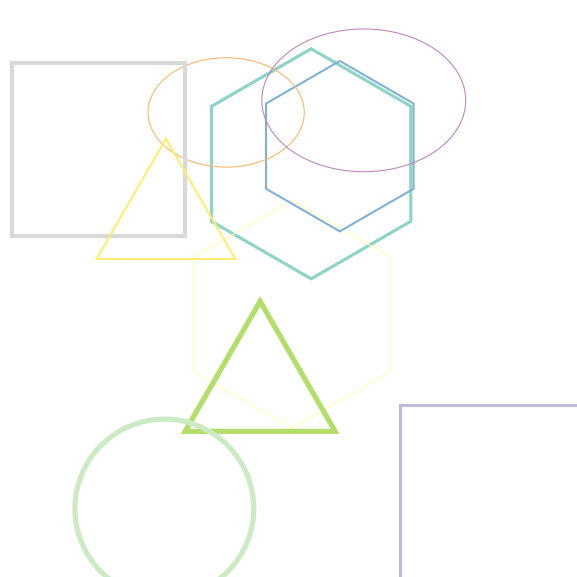[{"shape": "hexagon", "thickness": 1.5, "radius": 1.0, "center": [0.539, 0.716]}, {"shape": "hexagon", "thickness": 0.5, "radius": 0.99, "center": [0.506, 0.455]}, {"shape": "square", "thickness": 1.5, "radius": 0.82, "center": [0.856, 0.135]}, {"shape": "hexagon", "thickness": 1, "radius": 0.74, "center": [0.588, 0.746]}, {"shape": "oval", "thickness": 0.5, "radius": 0.68, "center": [0.392, 0.804]}, {"shape": "triangle", "thickness": 2.5, "radius": 0.75, "center": [0.45, 0.327]}, {"shape": "square", "thickness": 2, "radius": 0.75, "center": [0.17, 0.74]}, {"shape": "oval", "thickness": 0.5, "radius": 0.88, "center": [0.63, 0.825]}, {"shape": "circle", "thickness": 2.5, "radius": 0.77, "center": [0.285, 0.119]}, {"shape": "triangle", "thickness": 1, "radius": 0.69, "center": [0.287, 0.62]}]